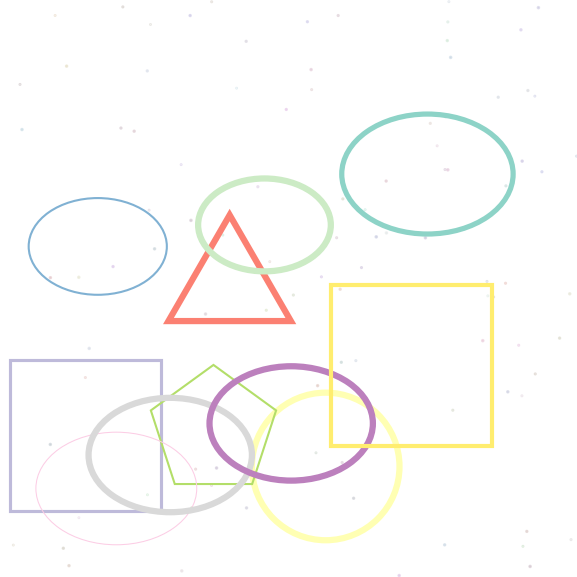[{"shape": "oval", "thickness": 2.5, "radius": 0.74, "center": [0.74, 0.698]}, {"shape": "circle", "thickness": 3, "radius": 0.64, "center": [0.564, 0.191]}, {"shape": "square", "thickness": 1.5, "radius": 0.66, "center": [0.149, 0.245]}, {"shape": "triangle", "thickness": 3, "radius": 0.61, "center": [0.398, 0.504]}, {"shape": "oval", "thickness": 1, "radius": 0.6, "center": [0.169, 0.572]}, {"shape": "pentagon", "thickness": 1, "radius": 0.57, "center": [0.37, 0.253]}, {"shape": "oval", "thickness": 0.5, "radius": 0.7, "center": [0.201, 0.153]}, {"shape": "oval", "thickness": 3, "radius": 0.71, "center": [0.295, 0.211]}, {"shape": "oval", "thickness": 3, "radius": 0.71, "center": [0.504, 0.266]}, {"shape": "oval", "thickness": 3, "radius": 0.57, "center": [0.458, 0.61]}, {"shape": "square", "thickness": 2, "radius": 0.7, "center": [0.713, 0.366]}]